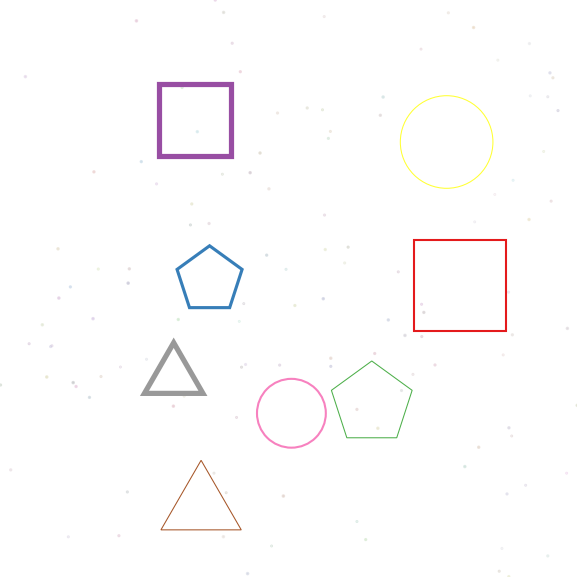[{"shape": "square", "thickness": 1, "radius": 0.4, "center": [0.796, 0.505]}, {"shape": "pentagon", "thickness": 1.5, "radius": 0.3, "center": [0.363, 0.514]}, {"shape": "pentagon", "thickness": 0.5, "radius": 0.37, "center": [0.644, 0.301]}, {"shape": "square", "thickness": 2.5, "radius": 0.31, "center": [0.338, 0.792]}, {"shape": "circle", "thickness": 0.5, "radius": 0.4, "center": [0.773, 0.753]}, {"shape": "triangle", "thickness": 0.5, "radius": 0.4, "center": [0.348, 0.122]}, {"shape": "circle", "thickness": 1, "radius": 0.3, "center": [0.505, 0.284]}, {"shape": "triangle", "thickness": 2.5, "radius": 0.29, "center": [0.301, 0.347]}]